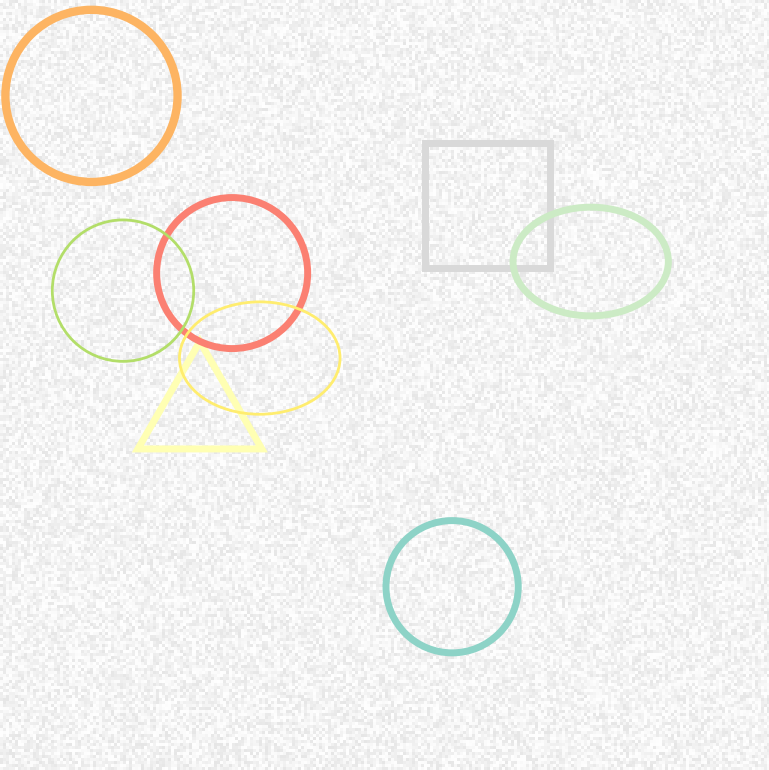[{"shape": "circle", "thickness": 2.5, "radius": 0.43, "center": [0.587, 0.238]}, {"shape": "triangle", "thickness": 2.5, "radius": 0.46, "center": [0.26, 0.463]}, {"shape": "circle", "thickness": 2.5, "radius": 0.49, "center": [0.301, 0.645]}, {"shape": "circle", "thickness": 3, "radius": 0.56, "center": [0.119, 0.875]}, {"shape": "circle", "thickness": 1, "radius": 0.46, "center": [0.16, 0.623]}, {"shape": "square", "thickness": 2.5, "radius": 0.41, "center": [0.633, 0.733]}, {"shape": "oval", "thickness": 2.5, "radius": 0.5, "center": [0.767, 0.66]}, {"shape": "oval", "thickness": 1, "radius": 0.52, "center": [0.337, 0.535]}]